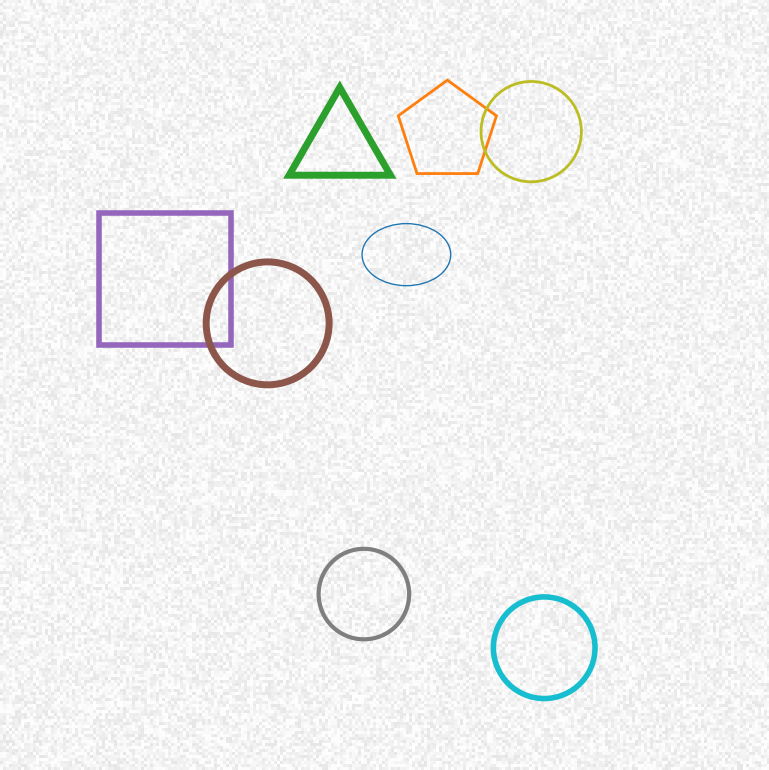[{"shape": "oval", "thickness": 0.5, "radius": 0.29, "center": [0.528, 0.669]}, {"shape": "pentagon", "thickness": 1, "radius": 0.34, "center": [0.581, 0.829]}, {"shape": "triangle", "thickness": 2.5, "radius": 0.38, "center": [0.441, 0.81]}, {"shape": "square", "thickness": 2, "radius": 0.43, "center": [0.214, 0.638]}, {"shape": "circle", "thickness": 2.5, "radius": 0.4, "center": [0.348, 0.58]}, {"shape": "circle", "thickness": 1.5, "radius": 0.29, "center": [0.473, 0.228]}, {"shape": "circle", "thickness": 1, "radius": 0.33, "center": [0.69, 0.829]}, {"shape": "circle", "thickness": 2, "radius": 0.33, "center": [0.707, 0.159]}]